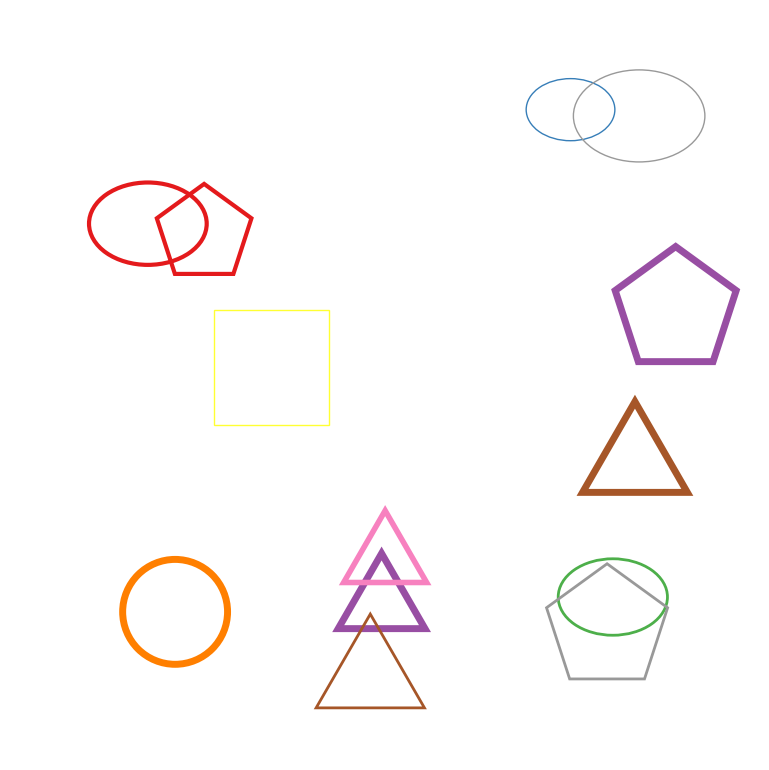[{"shape": "pentagon", "thickness": 1.5, "radius": 0.32, "center": [0.265, 0.697]}, {"shape": "oval", "thickness": 1.5, "radius": 0.38, "center": [0.192, 0.709]}, {"shape": "oval", "thickness": 0.5, "radius": 0.29, "center": [0.741, 0.858]}, {"shape": "oval", "thickness": 1, "radius": 0.35, "center": [0.796, 0.225]}, {"shape": "pentagon", "thickness": 2.5, "radius": 0.41, "center": [0.877, 0.597]}, {"shape": "triangle", "thickness": 2.5, "radius": 0.33, "center": [0.496, 0.216]}, {"shape": "circle", "thickness": 2.5, "radius": 0.34, "center": [0.227, 0.205]}, {"shape": "square", "thickness": 0.5, "radius": 0.37, "center": [0.352, 0.523]}, {"shape": "triangle", "thickness": 1, "radius": 0.41, "center": [0.481, 0.121]}, {"shape": "triangle", "thickness": 2.5, "radius": 0.39, "center": [0.825, 0.4]}, {"shape": "triangle", "thickness": 2, "radius": 0.31, "center": [0.5, 0.275]}, {"shape": "pentagon", "thickness": 1, "radius": 0.41, "center": [0.788, 0.185]}, {"shape": "oval", "thickness": 0.5, "radius": 0.43, "center": [0.83, 0.849]}]